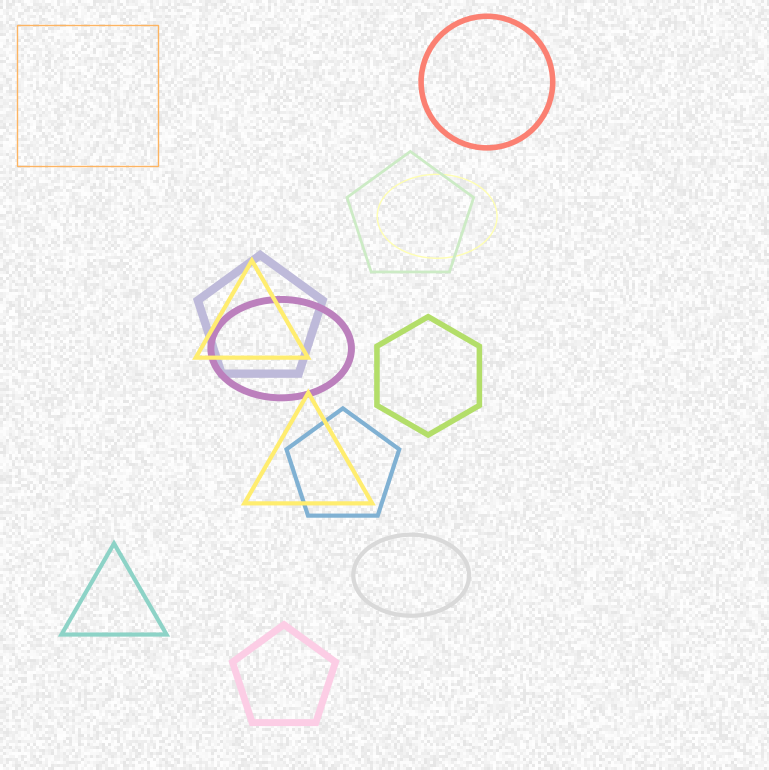[{"shape": "triangle", "thickness": 1.5, "radius": 0.39, "center": [0.148, 0.215]}, {"shape": "oval", "thickness": 0.5, "radius": 0.39, "center": [0.568, 0.719]}, {"shape": "pentagon", "thickness": 3, "radius": 0.43, "center": [0.338, 0.584]}, {"shape": "circle", "thickness": 2, "radius": 0.43, "center": [0.632, 0.893]}, {"shape": "pentagon", "thickness": 1.5, "radius": 0.39, "center": [0.445, 0.393]}, {"shape": "square", "thickness": 0.5, "radius": 0.46, "center": [0.114, 0.876]}, {"shape": "hexagon", "thickness": 2, "radius": 0.38, "center": [0.556, 0.512]}, {"shape": "pentagon", "thickness": 2.5, "radius": 0.35, "center": [0.369, 0.118]}, {"shape": "oval", "thickness": 1.5, "radius": 0.38, "center": [0.534, 0.253]}, {"shape": "oval", "thickness": 2.5, "radius": 0.46, "center": [0.365, 0.547]}, {"shape": "pentagon", "thickness": 1, "radius": 0.43, "center": [0.533, 0.717]}, {"shape": "triangle", "thickness": 1.5, "radius": 0.48, "center": [0.4, 0.394]}, {"shape": "triangle", "thickness": 1.5, "radius": 0.42, "center": [0.327, 0.578]}]